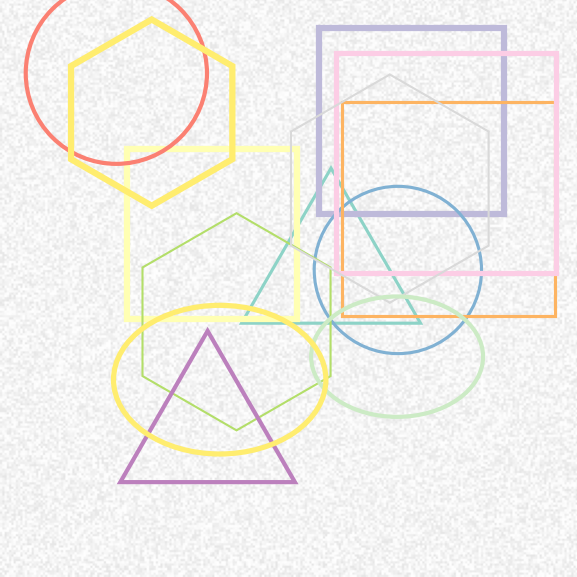[{"shape": "triangle", "thickness": 1.5, "radius": 0.89, "center": [0.573, 0.529]}, {"shape": "square", "thickness": 3, "radius": 0.74, "center": [0.366, 0.595]}, {"shape": "square", "thickness": 3, "radius": 0.8, "center": [0.713, 0.79]}, {"shape": "circle", "thickness": 2, "radius": 0.78, "center": [0.201, 0.872]}, {"shape": "circle", "thickness": 1.5, "radius": 0.72, "center": [0.689, 0.532]}, {"shape": "square", "thickness": 1.5, "radius": 0.92, "center": [0.777, 0.637]}, {"shape": "hexagon", "thickness": 1, "radius": 0.94, "center": [0.41, 0.442]}, {"shape": "square", "thickness": 2.5, "radius": 0.95, "center": [0.773, 0.716]}, {"shape": "hexagon", "thickness": 1, "radius": 0.99, "center": [0.675, 0.673]}, {"shape": "triangle", "thickness": 2, "radius": 0.87, "center": [0.359, 0.252]}, {"shape": "oval", "thickness": 2, "radius": 0.74, "center": [0.688, 0.382]}, {"shape": "oval", "thickness": 2.5, "radius": 0.92, "center": [0.38, 0.342]}, {"shape": "hexagon", "thickness": 3, "radius": 0.81, "center": [0.263, 0.804]}]